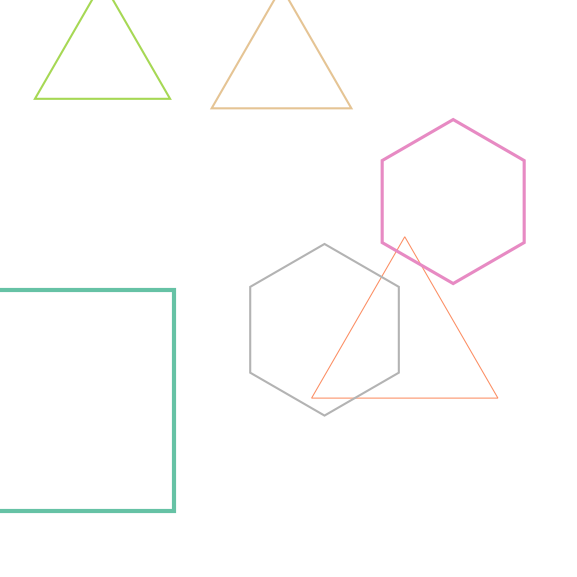[{"shape": "square", "thickness": 2, "radius": 0.95, "center": [0.11, 0.306]}, {"shape": "triangle", "thickness": 0.5, "radius": 0.93, "center": [0.701, 0.403]}, {"shape": "hexagon", "thickness": 1.5, "radius": 0.71, "center": [0.785, 0.65]}, {"shape": "triangle", "thickness": 1, "radius": 0.68, "center": [0.178, 0.896]}, {"shape": "triangle", "thickness": 1, "radius": 0.7, "center": [0.487, 0.881]}, {"shape": "hexagon", "thickness": 1, "radius": 0.74, "center": [0.562, 0.428]}]